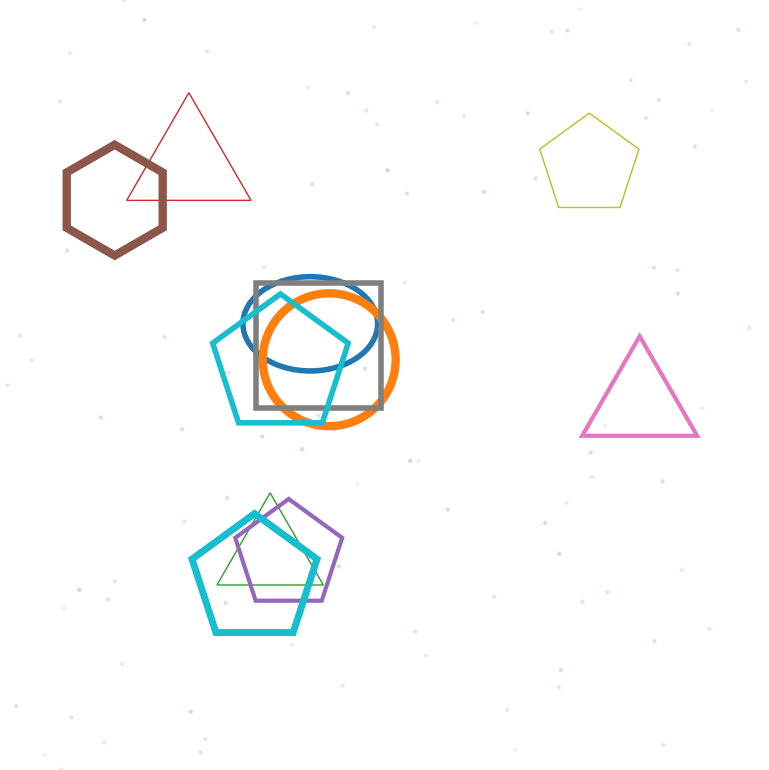[{"shape": "oval", "thickness": 2, "radius": 0.44, "center": [0.403, 0.579]}, {"shape": "circle", "thickness": 3, "radius": 0.43, "center": [0.428, 0.533]}, {"shape": "triangle", "thickness": 0.5, "radius": 0.4, "center": [0.351, 0.28]}, {"shape": "triangle", "thickness": 0.5, "radius": 0.47, "center": [0.245, 0.786]}, {"shape": "pentagon", "thickness": 1.5, "radius": 0.37, "center": [0.375, 0.279]}, {"shape": "hexagon", "thickness": 3, "radius": 0.36, "center": [0.149, 0.74]}, {"shape": "triangle", "thickness": 1.5, "radius": 0.43, "center": [0.831, 0.477]}, {"shape": "square", "thickness": 2, "radius": 0.41, "center": [0.414, 0.551]}, {"shape": "pentagon", "thickness": 0.5, "radius": 0.34, "center": [0.765, 0.785]}, {"shape": "pentagon", "thickness": 2.5, "radius": 0.43, "center": [0.331, 0.248]}, {"shape": "pentagon", "thickness": 2, "radius": 0.46, "center": [0.364, 0.526]}]